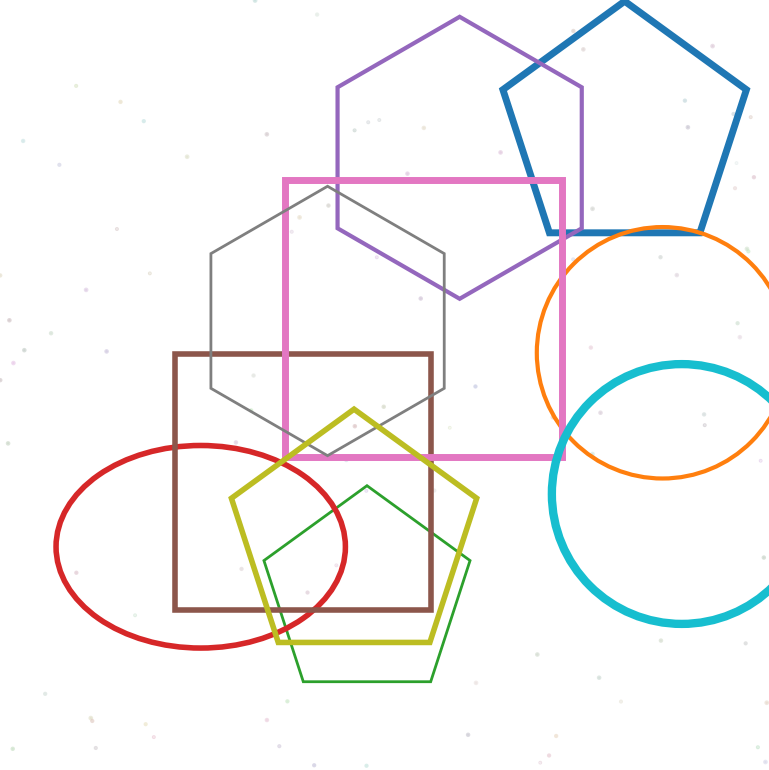[{"shape": "pentagon", "thickness": 2.5, "radius": 0.83, "center": [0.811, 0.832]}, {"shape": "circle", "thickness": 1.5, "radius": 0.82, "center": [0.86, 0.542]}, {"shape": "pentagon", "thickness": 1, "radius": 0.7, "center": [0.477, 0.228]}, {"shape": "oval", "thickness": 2, "radius": 0.94, "center": [0.261, 0.29]}, {"shape": "hexagon", "thickness": 1.5, "radius": 0.92, "center": [0.597, 0.795]}, {"shape": "square", "thickness": 2, "radius": 0.83, "center": [0.394, 0.374]}, {"shape": "square", "thickness": 2.5, "radius": 0.9, "center": [0.55, 0.586]}, {"shape": "hexagon", "thickness": 1, "radius": 0.87, "center": [0.425, 0.583]}, {"shape": "pentagon", "thickness": 2, "radius": 0.84, "center": [0.46, 0.301]}, {"shape": "circle", "thickness": 3, "radius": 0.84, "center": [0.885, 0.358]}]